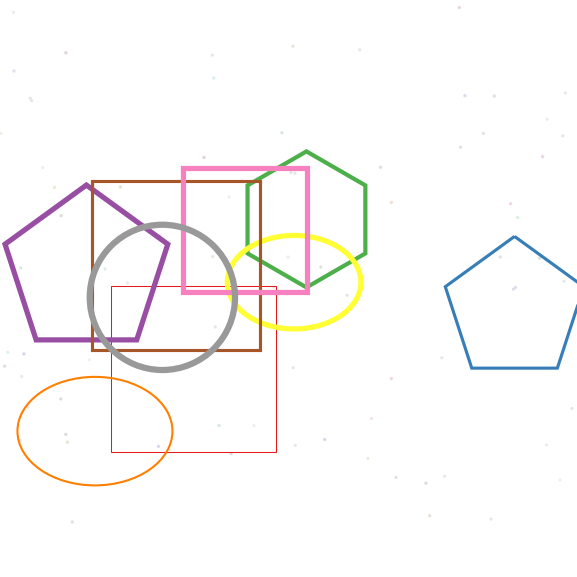[{"shape": "square", "thickness": 0.5, "radius": 0.72, "center": [0.335, 0.361]}, {"shape": "pentagon", "thickness": 1.5, "radius": 0.63, "center": [0.891, 0.464]}, {"shape": "hexagon", "thickness": 2, "radius": 0.59, "center": [0.531, 0.619]}, {"shape": "pentagon", "thickness": 2.5, "radius": 0.74, "center": [0.15, 0.53]}, {"shape": "oval", "thickness": 1, "radius": 0.67, "center": [0.164, 0.253]}, {"shape": "oval", "thickness": 2.5, "radius": 0.58, "center": [0.509, 0.511]}, {"shape": "square", "thickness": 1.5, "radius": 0.73, "center": [0.304, 0.539]}, {"shape": "square", "thickness": 2.5, "radius": 0.54, "center": [0.424, 0.601]}, {"shape": "circle", "thickness": 3, "radius": 0.63, "center": [0.281, 0.484]}]